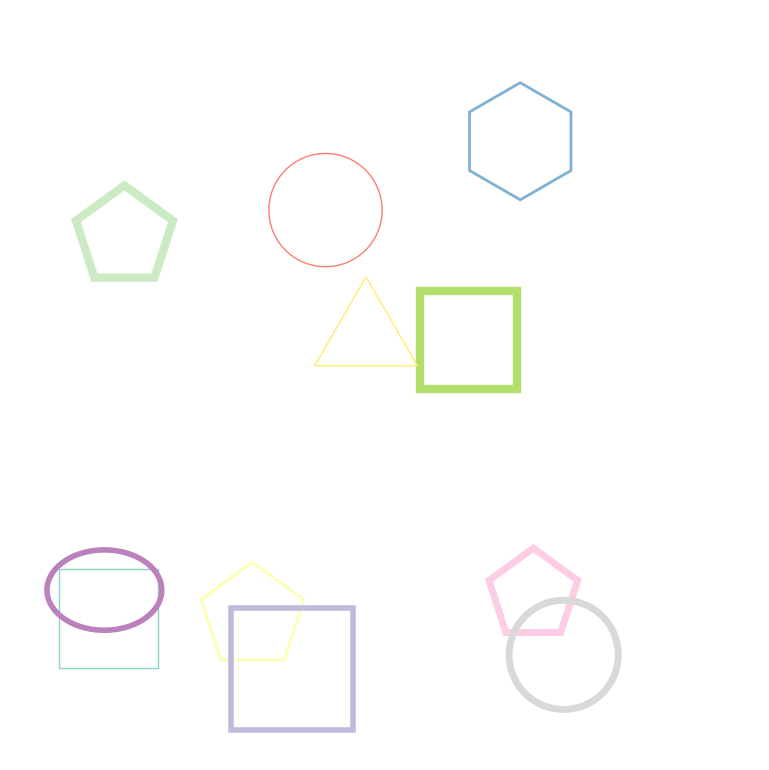[{"shape": "square", "thickness": 0.5, "radius": 0.32, "center": [0.141, 0.197]}, {"shape": "pentagon", "thickness": 1, "radius": 0.35, "center": [0.328, 0.2]}, {"shape": "square", "thickness": 2, "radius": 0.4, "center": [0.38, 0.132]}, {"shape": "circle", "thickness": 0.5, "radius": 0.37, "center": [0.423, 0.727]}, {"shape": "hexagon", "thickness": 1, "radius": 0.38, "center": [0.676, 0.817]}, {"shape": "square", "thickness": 3, "radius": 0.32, "center": [0.608, 0.559]}, {"shape": "pentagon", "thickness": 2.5, "radius": 0.3, "center": [0.693, 0.228]}, {"shape": "circle", "thickness": 2.5, "radius": 0.35, "center": [0.732, 0.15]}, {"shape": "oval", "thickness": 2, "radius": 0.37, "center": [0.136, 0.234]}, {"shape": "pentagon", "thickness": 3, "radius": 0.33, "center": [0.162, 0.693]}, {"shape": "triangle", "thickness": 0.5, "radius": 0.38, "center": [0.475, 0.563]}]